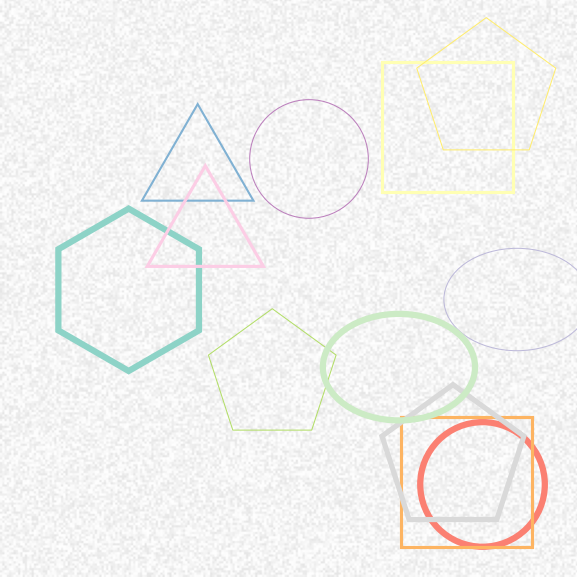[{"shape": "hexagon", "thickness": 3, "radius": 0.7, "center": [0.223, 0.497]}, {"shape": "square", "thickness": 1.5, "radius": 0.57, "center": [0.774, 0.779]}, {"shape": "oval", "thickness": 0.5, "radius": 0.63, "center": [0.895, 0.48]}, {"shape": "circle", "thickness": 3, "radius": 0.54, "center": [0.836, 0.16]}, {"shape": "triangle", "thickness": 1, "radius": 0.56, "center": [0.342, 0.707]}, {"shape": "square", "thickness": 1.5, "radius": 0.56, "center": [0.808, 0.164]}, {"shape": "pentagon", "thickness": 0.5, "radius": 0.58, "center": [0.471, 0.348]}, {"shape": "triangle", "thickness": 1.5, "radius": 0.58, "center": [0.356, 0.596]}, {"shape": "pentagon", "thickness": 2.5, "radius": 0.65, "center": [0.784, 0.204]}, {"shape": "circle", "thickness": 0.5, "radius": 0.51, "center": [0.535, 0.724]}, {"shape": "oval", "thickness": 3, "radius": 0.66, "center": [0.691, 0.363]}, {"shape": "pentagon", "thickness": 0.5, "radius": 0.63, "center": [0.842, 0.842]}]